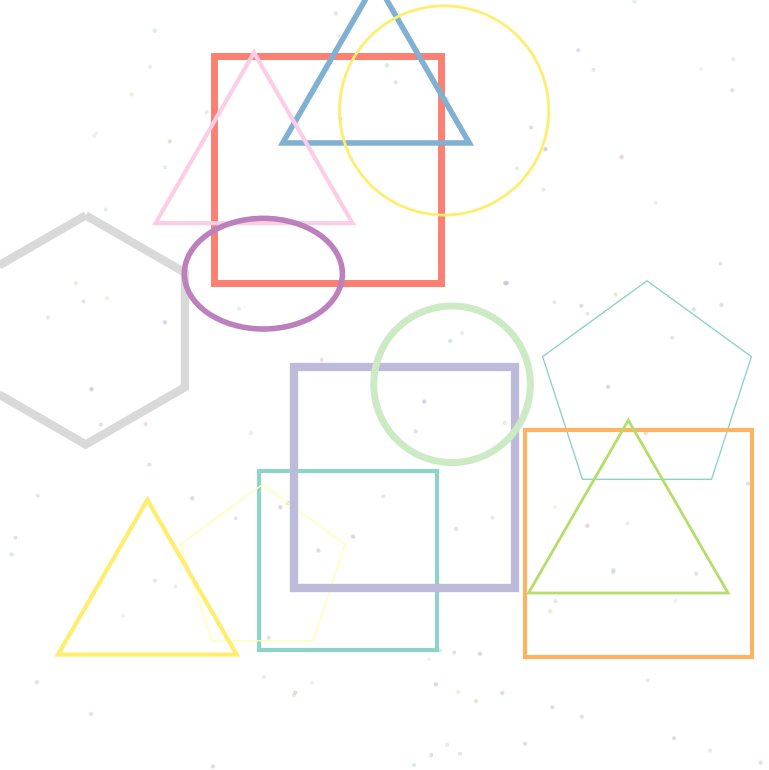[{"shape": "pentagon", "thickness": 0.5, "radius": 0.71, "center": [0.84, 0.493]}, {"shape": "square", "thickness": 1.5, "radius": 0.58, "center": [0.452, 0.272]}, {"shape": "pentagon", "thickness": 0.5, "radius": 0.56, "center": [0.341, 0.259]}, {"shape": "square", "thickness": 3, "radius": 0.72, "center": [0.525, 0.38]}, {"shape": "square", "thickness": 2.5, "radius": 0.74, "center": [0.426, 0.78]}, {"shape": "triangle", "thickness": 2, "radius": 0.7, "center": [0.488, 0.884]}, {"shape": "square", "thickness": 1.5, "radius": 0.74, "center": [0.829, 0.294]}, {"shape": "triangle", "thickness": 1, "radius": 0.75, "center": [0.816, 0.305]}, {"shape": "triangle", "thickness": 1.5, "radius": 0.74, "center": [0.33, 0.784]}, {"shape": "hexagon", "thickness": 3, "radius": 0.74, "center": [0.111, 0.571]}, {"shape": "oval", "thickness": 2, "radius": 0.51, "center": [0.342, 0.645]}, {"shape": "circle", "thickness": 2.5, "radius": 0.51, "center": [0.587, 0.501]}, {"shape": "circle", "thickness": 1, "radius": 0.68, "center": [0.577, 0.857]}, {"shape": "triangle", "thickness": 1.5, "radius": 0.67, "center": [0.191, 0.217]}]